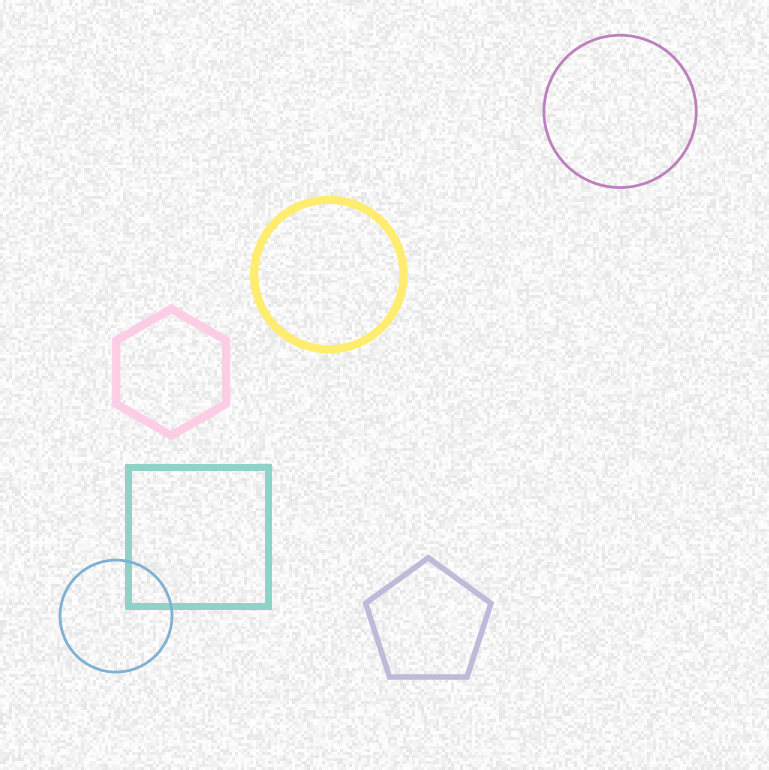[{"shape": "square", "thickness": 2.5, "radius": 0.45, "center": [0.257, 0.303]}, {"shape": "pentagon", "thickness": 2, "radius": 0.43, "center": [0.556, 0.19]}, {"shape": "circle", "thickness": 1, "radius": 0.36, "center": [0.151, 0.2]}, {"shape": "hexagon", "thickness": 3, "radius": 0.41, "center": [0.222, 0.517]}, {"shape": "circle", "thickness": 1, "radius": 0.49, "center": [0.805, 0.855]}, {"shape": "circle", "thickness": 3, "radius": 0.49, "center": [0.427, 0.643]}]